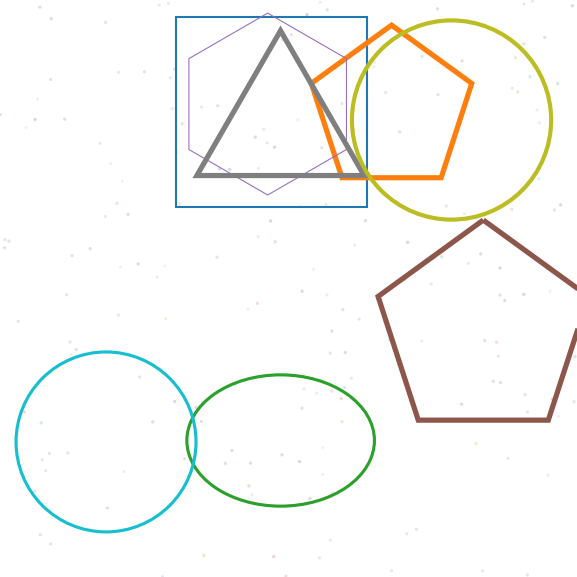[{"shape": "square", "thickness": 1, "radius": 0.82, "center": [0.47, 0.805]}, {"shape": "pentagon", "thickness": 2.5, "radius": 0.73, "center": [0.678, 0.81]}, {"shape": "oval", "thickness": 1.5, "radius": 0.81, "center": [0.486, 0.236]}, {"shape": "hexagon", "thickness": 0.5, "radius": 0.79, "center": [0.464, 0.819]}, {"shape": "pentagon", "thickness": 2.5, "radius": 0.96, "center": [0.837, 0.427]}, {"shape": "triangle", "thickness": 2.5, "radius": 0.84, "center": [0.486, 0.779]}, {"shape": "circle", "thickness": 2, "radius": 0.86, "center": [0.782, 0.791]}, {"shape": "circle", "thickness": 1.5, "radius": 0.78, "center": [0.184, 0.234]}]